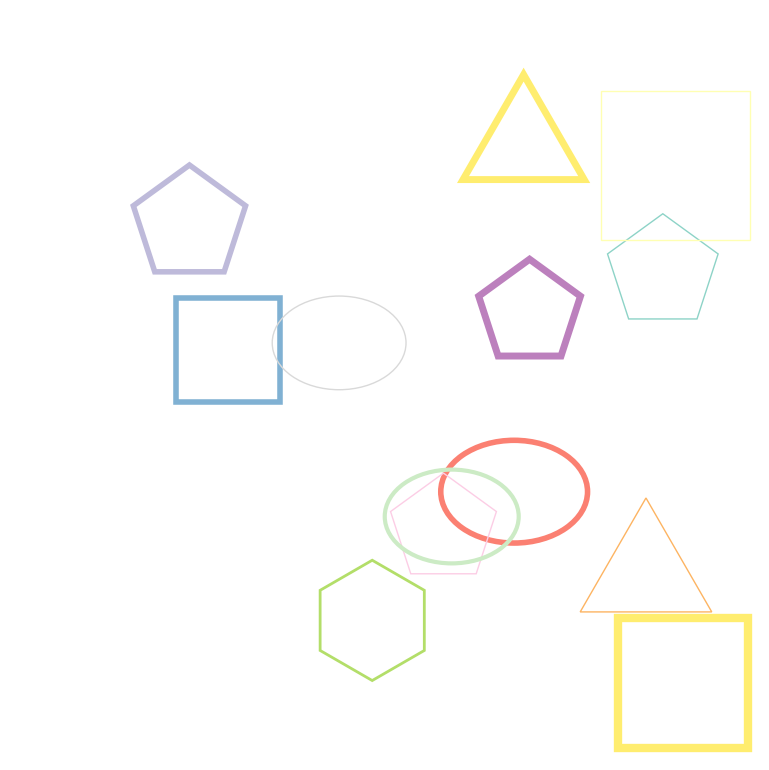[{"shape": "pentagon", "thickness": 0.5, "radius": 0.38, "center": [0.861, 0.647]}, {"shape": "square", "thickness": 0.5, "radius": 0.48, "center": [0.877, 0.785]}, {"shape": "pentagon", "thickness": 2, "radius": 0.38, "center": [0.246, 0.709]}, {"shape": "oval", "thickness": 2, "radius": 0.48, "center": [0.668, 0.361]}, {"shape": "square", "thickness": 2, "radius": 0.34, "center": [0.297, 0.546]}, {"shape": "triangle", "thickness": 0.5, "radius": 0.49, "center": [0.839, 0.255]}, {"shape": "hexagon", "thickness": 1, "radius": 0.39, "center": [0.483, 0.194]}, {"shape": "pentagon", "thickness": 0.5, "radius": 0.36, "center": [0.576, 0.313]}, {"shape": "oval", "thickness": 0.5, "radius": 0.43, "center": [0.44, 0.555]}, {"shape": "pentagon", "thickness": 2.5, "radius": 0.35, "center": [0.688, 0.594]}, {"shape": "oval", "thickness": 1.5, "radius": 0.43, "center": [0.587, 0.329]}, {"shape": "triangle", "thickness": 2.5, "radius": 0.45, "center": [0.68, 0.812]}, {"shape": "square", "thickness": 3, "radius": 0.42, "center": [0.887, 0.113]}]